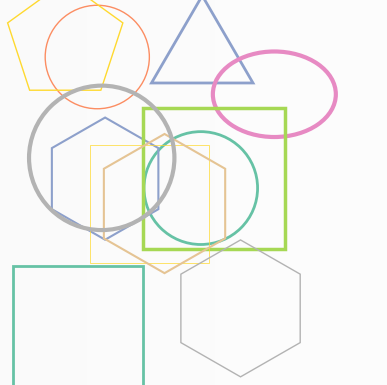[{"shape": "square", "thickness": 2, "radius": 0.83, "center": [0.201, 0.144]}, {"shape": "circle", "thickness": 2, "radius": 0.73, "center": [0.518, 0.512]}, {"shape": "circle", "thickness": 1, "radius": 0.67, "center": [0.251, 0.852]}, {"shape": "triangle", "thickness": 2, "radius": 0.76, "center": [0.522, 0.86]}, {"shape": "hexagon", "thickness": 1.5, "radius": 0.79, "center": [0.271, 0.536]}, {"shape": "oval", "thickness": 3, "radius": 0.79, "center": [0.708, 0.755]}, {"shape": "square", "thickness": 2.5, "radius": 0.91, "center": [0.553, 0.536]}, {"shape": "square", "thickness": 0.5, "radius": 0.76, "center": [0.385, 0.47]}, {"shape": "pentagon", "thickness": 1, "radius": 0.78, "center": [0.168, 0.892]}, {"shape": "hexagon", "thickness": 1.5, "radius": 0.9, "center": [0.425, 0.471]}, {"shape": "hexagon", "thickness": 1, "radius": 0.89, "center": [0.621, 0.199]}, {"shape": "circle", "thickness": 3, "radius": 0.94, "center": [0.263, 0.59]}]